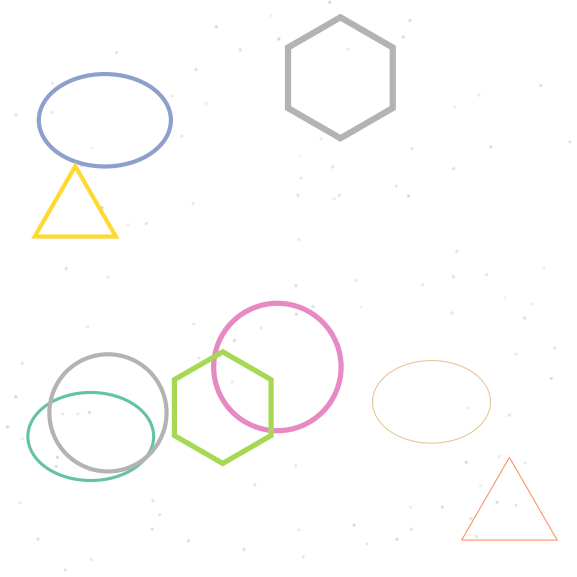[{"shape": "oval", "thickness": 1.5, "radius": 0.54, "center": [0.157, 0.243]}, {"shape": "triangle", "thickness": 0.5, "radius": 0.48, "center": [0.882, 0.112]}, {"shape": "oval", "thickness": 2, "radius": 0.57, "center": [0.182, 0.791]}, {"shape": "circle", "thickness": 2.5, "radius": 0.55, "center": [0.48, 0.364]}, {"shape": "hexagon", "thickness": 2.5, "radius": 0.48, "center": [0.386, 0.293]}, {"shape": "triangle", "thickness": 2, "radius": 0.41, "center": [0.13, 0.63]}, {"shape": "oval", "thickness": 0.5, "radius": 0.51, "center": [0.747, 0.303]}, {"shape": "hexagon", "thickness": 3, "radius": 0.52, "center": [0.589, 0.864]}, {"shape": "circle", "thickness": 2, "radius": 0.51, "center": [0.187, 0.284]}]